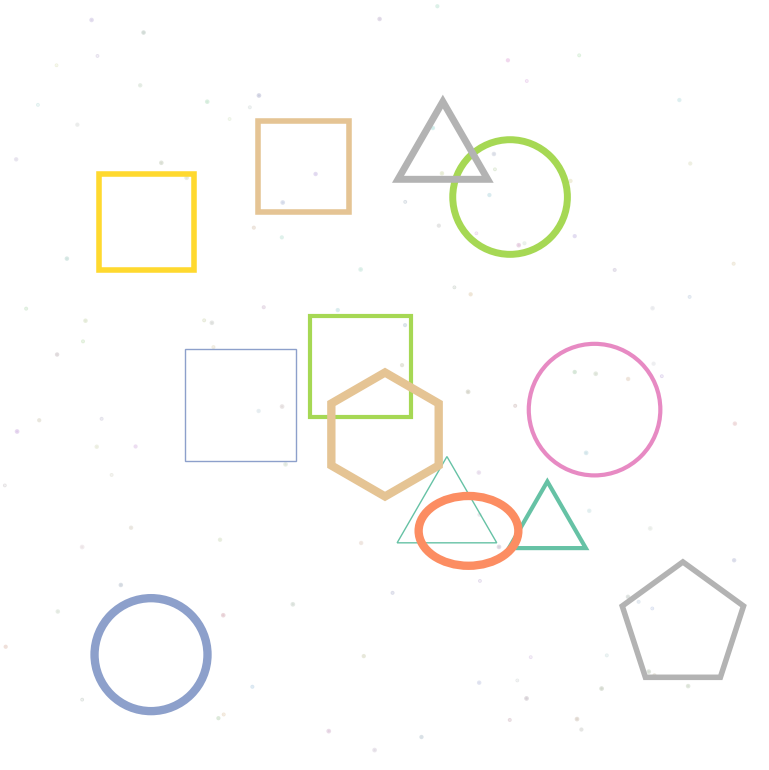[{"shape": "triangle", "thickness": 0.5, "radius": 0.37, "center": [0.58, 0.332]}, {"shape": "triangle", "thickness": 1.5, "radius": 0.29, "center": [0.711, 0.317]}, {"shape": "oval", "thickness": 3, "radius": 0.32, "center": [0.608, 0.311]}, {"shape": "square", "thickness": 0.5, "radius": 0.36, "center": [0.312, 0.474]}, {"shape": "circle", "thickness": 3, "radius": 0.37, "center": [0.196, 0.15]}, {"shape": "circle", "thickness": 1.5, "radius": 0.43, "center": [0.772, 0.468]}, {"shape": "square", "thickness": 1.5, "radius": 0.33, "center": [0.468, 0.523]}, {"shape": "circle", "thickness": 2.5, "radius": 0.37, "center": [0.662, 0.744]}, {"shape": "square", "thickness": 2, "radius": 0.31, "center": [0.19, 0.712]}, {"shape": "square", "thickness": 2, "radius": 0.29, "center": [0.394, 0.784]}, {"shape": "hexagon", "thickness": 3, "radius": 0.4, "center": [0.5, 0.436]}, {"shape": "pentagon", "thickness": 2, "radius": 0.41, "center": [0.887, 0.187]}, {"shape": "triangle", "thickness": 2.5, "radius": 0.34, "center": [0.575, 0.801]}]